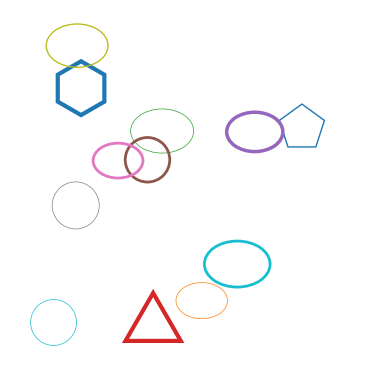[{"shape": "hexagon", "thickness": 3, "radius": 0.35, "center": [0.211, 0.771]}, {"shape": "pentagon", "thickness": 1, "radius": 0.31, "center": [0.784, 0.668]}, {"shape": "oval", "thickness": 0.5, "radius": 0.33, "center": [0.524, 0.219]}, {"shape": "oval", "thickness": 0.5, "radius": 0.41, "center": [0.421, 0.66]}, {"shape": "triangle", "thickness": 3, "radius": 0.42, "center": [0.398, 0.156]}, {"shape": "oval", "thickness": 2.5, "radius": 0.36, "center": [0.662, 0.657]}, {"shape": "circle", "thickness": 2, "radius": 0.29, "center": [0.383, 0.585]}, {"shape": "oval", "thickness": 2, "radius": 0.32, "center": [0.307, 0.583]}, {"shape": "circle", "thickness": 0.5, "radius": 0.31, "center": [0.197, 0.466]}, {"shape": "oval", "thickness": 1, "radius": 0.4, "center": [0.2, 0.881]}, {"shape": "circle", "thickness": 0.5, "radius": 0.3, "center": [0.139, 0.162]}, {"shape": "oval", "thickness": 2, "radius": 0.43, "center": [0.616, 0.314]}]